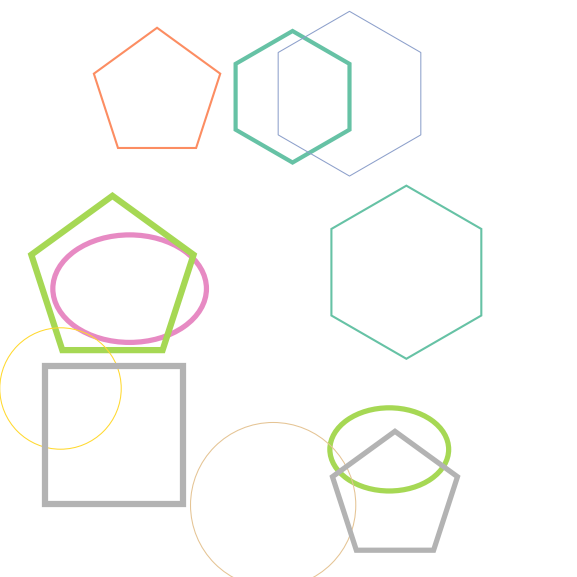[{"shape": "hexagon", "thickness": 1, "radius": 0.75, "center": [0.704, 0.528]}, {"shape": "hexagon", "thickness": 2, "radius": 0.57, "center": [0.507, 0.832]}, {"shape": "pentagon", "thickness": 1, "radius": 0.58, "center": [0.272, 0.836]}, {"shape": "hexagon", "thickness": 0.5, "radius": 0.71, "center": [0.605, 0.837]}, {"shape": "oval", "thickness": 2.5, "radius": 0.66, "center": [0.224, 0.499]}, {"shape": "oval", "thickness": 2.5, "radius": 0.51, "center": [0.674, 0.221]}, {"shape": "pentagon", "thickness": 3, "radius": 0.74, "center": [0.195, 0.512]}, {"shape": "circle", "thickness": 0.5, "radius": 0.53, "center": [0.105, 0.326]}, {"shape": "circle", "thickness": 0.5, "radius": 0.72, "center": [0.473, 0.124]}, {"shape": "pentagon", "thickness": 2.5, "radius": 0.57, "center": [0.684, 0.138]}, {"shape": "square", "thickness": 3, "radius": 0.6, "center": [0.198, 0.246]}]